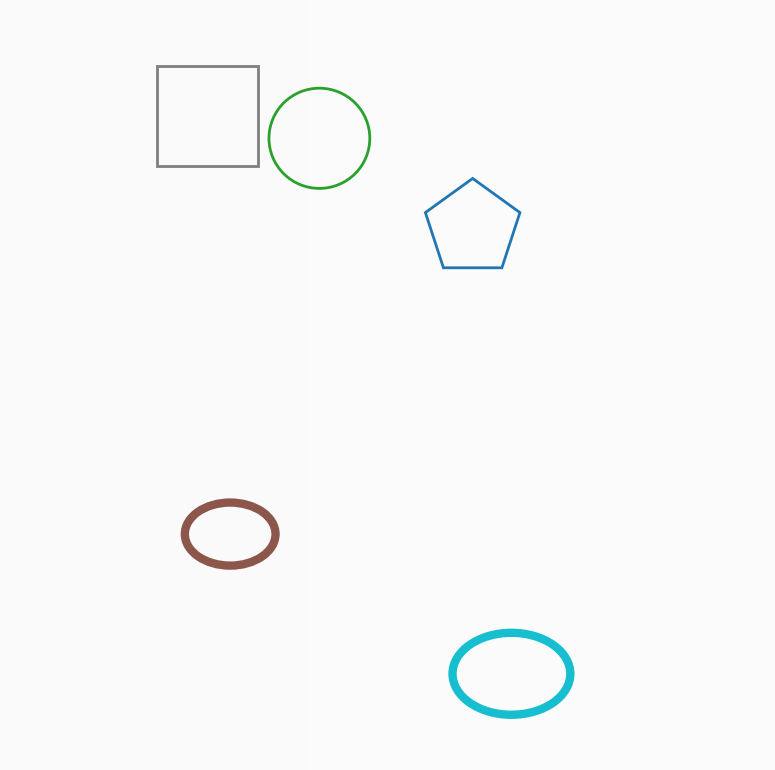[{"shape": "pentagon", "thickness": 1, "radius": 0.32, "center": [0.61, 0.704]}, {"shape": "circle", "thickness": 1, "radius": 0.33, "center": [0.412, 0.82]}, {"shape": "oval", "thickness": 3, "radius": 0.29, "center": [0.297, 0.306]}, {"shape": "square", "thickness": 1, "radius": 0.33, "center": [0.267, 0.849]}, {"shape": "oval", "thickness": 3, "radius": 0.38, "center": [0.66, 0.125]}]